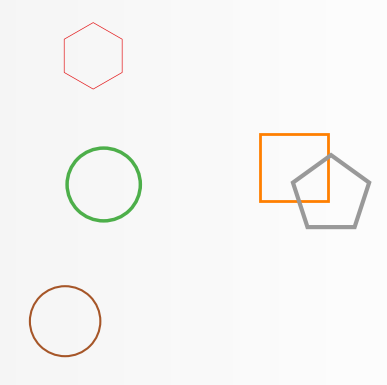[{"shape": "hexagon", "thickness": 0.5, "radius": 0.43, "center": [0.241, 0.855]}, {"shape": "circle", "thickness": 2.5, "radius": 0.47, "center": [0.268, 0.521]}, {"shape": "square", "thickness": 2, "radius": 0.43, "center": [0.759, 0.566]}, {"shape": "circle", "thickness": 1.5, "radius": 0.45, "center": [0.168, 0.166]}, {"shape": "pentagon", "thickness": 3, "radius": 0.52, "center": [0.854, 0.494]}]